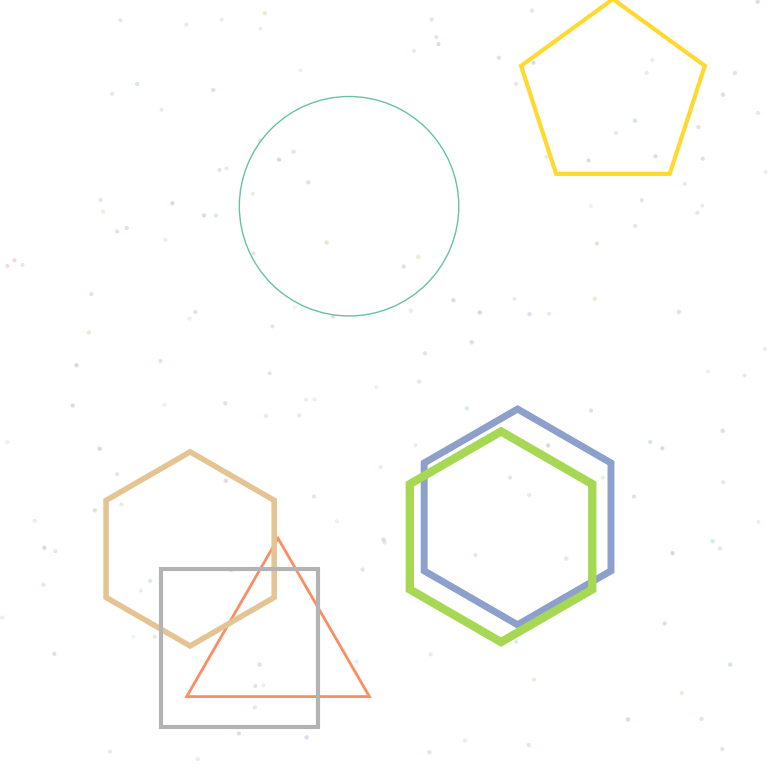[{"shape": "circle", "thickness": 0.5, "radius": 0.71, "center": [0.453, 0.732]}, {"shape": "triangle", "thickness": 1, "radius": 0.69, "center": [0.361, 0.164]}, {"shape": "hexagon", "thickness": 2.5, "radius": 0.7, "center": [0.672, 0.329]}, {"shape": "hexagon", "thickness": 3, "radius": 0.68, "center": [0.651, 0.303]}, {"shape": "pentagon", "thickness": 1.5, "radius": 0.63, "center": [0.796, 0.876]}, {"shape": "hexagon", "thickness": 2, "radius": 0.63, "center": [0.247, 0.287]}, {"shape": "square", "thickness": 1.5, "radius": 0.51, "center": [0.311, 0.159]}]